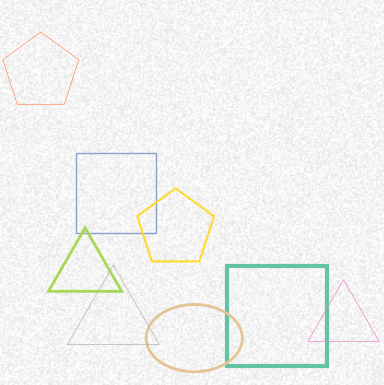[{"shape": "square", "thickness": 3, "radius": 0.65, "center": [0.72, 0.179]}, {"shape": "pentagon", "thickness": 0.5, "radius": 0.52, "center": [0.106, 0.813]}, {"shape": "square", "thickness": 1, "radius": 0.52, "center": [0.301, 0.499]}, {"shape": "triangle", "thickness": 0.5, "radius": 0.54, "center": [0.892, 0.166]}, {"shape": "triangle", "thickness": 2, "radius": 0.55, "center": [0.221, 0.298]}, {"shape": "pentagon", "thickness": 1.5, "radius": 0.52, "center": [0.456, 0.406]}, {"shape": "oval", "thickness": 2, "radius": 0.62, "center": [0.505, 0.122]}, {"shape": "triangle", "thickness": 0.5, "radius": 0.69, "center": [0.294, 0.174]}]